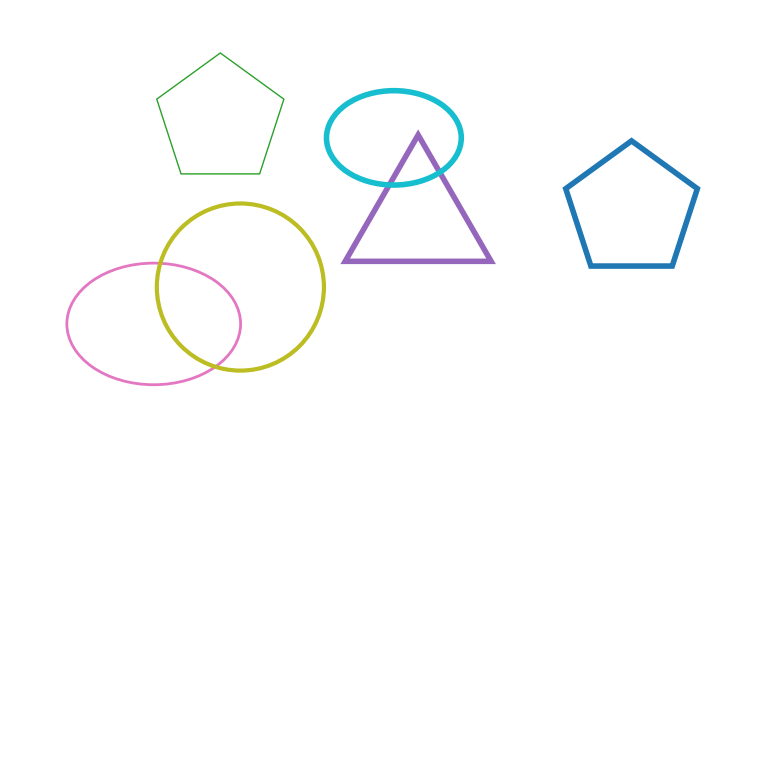[{"shape": "pentagon", "thickness": 2, "radius": 0.45, "center": [0.82, 0.727]}, {"shape": "pentagon", "thickness": 0.5, "radius": 0.43, "center": [0.286, 0.844]}, {"shape": "triangle", "thickness": 2, "radius": 0.55, "center": [0.543, 0.715]}, {"shape": "oval", "thickness": 1, "radius": 0.56, "center": [0.2, 0.579]}, {"shape": "circle", "thickness": 1.5, "radius": 0.54, "center": [0.312, 0.627]}, {"shape": "oval", "thickness": 2, "radius": 0.44, "center": [0.512, 0.821]}]